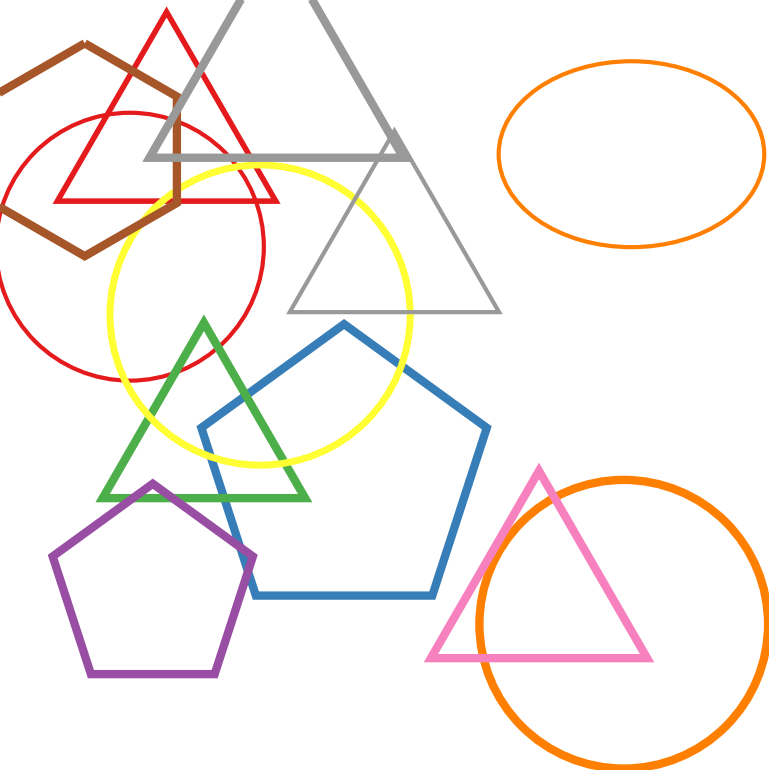[{"shape": "triangle", "thickness": 2, "radius": 0.82, "center": [0.216, 0.821]}, {"shape": "circle", "thickness": 1.5, "radius": 0.87, "center": [0.169, 0.68]}, {"shape": "pentagon", "thickness": 3, "radius": 0.97, "center": [0.447, 0.384]}, {"shape": "triangle", "thickness": 3, "radius": 0.76, "center": [0.265, 0.429]}, {"shape": "pentagon", "thickness": 3, "radius": 0.68, "center": [0.198, 0.235]}, {"shape": "oval", "thickness": 1.5, "radius": 0.86, "center": [0.82, 0.8]}, {"shape": "circle", "thickness": 3, "radius": 0.94, "center": [0.81, 0.189]}, {"shape": "circle", "thickness": 2.5, "radius": 0.97, "center": [0.338, 0.591]}, {"shape": "hexagon", "thickness": 3, "radius": 0.69, "center": [0.11, 0.806]}, {"shape": "triangle", "thickness": 3, "radius": 0.81, "center": [0.7, 0.226]}, {"shape": "triangle", "thickness": 1.5, "radius": 0.78, "center": [0.512, 0.673]}, {"shape": "triangle", "thickness": 3, "radius": 0.95, "center": [0.359, 0.89]}]